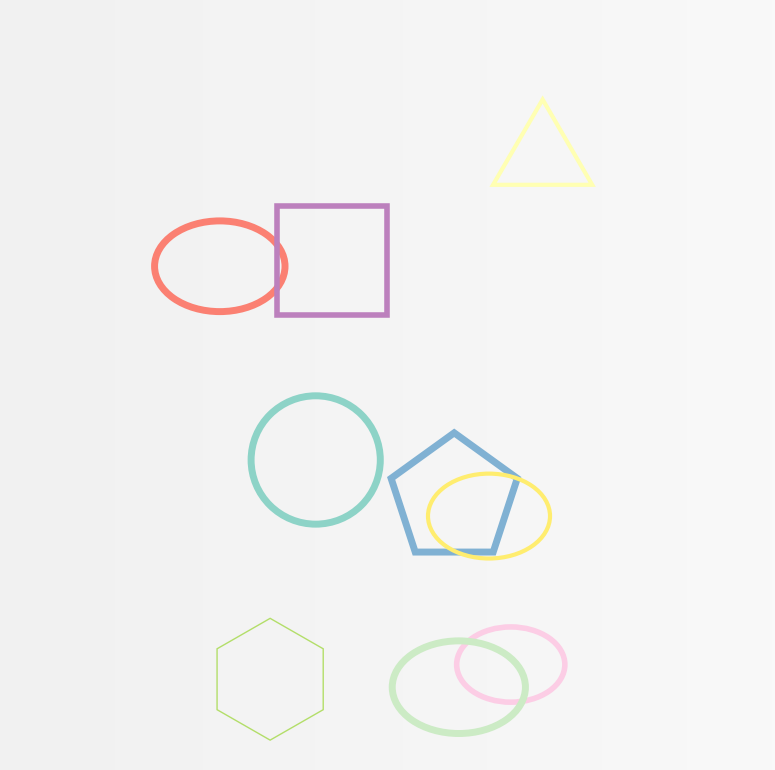[{"shape": "circle", "thickness": 2.5, "radius": 0.42, "center": [0.407, 0.403]}, {"shape": "triangle", "thickness": 1.5, "radius": 0.37, "center": [0.7, 0.797]}, {"shape": "oval", "thickness": 2.5, "radius": 0.42, "center": [0.284, 0.654]}, {"shape": "pentagon", "thickness": 2.5, "radius": 0.43, "center": [0.586, 0.352]}, {"shape": "hexagon", "thickness": 0.5, "radius": 0.4, "center": [0.349, 0.118]}, {"shape": "oval", "thickness": 2, "radius": 0.35, "center": [0.659, 0.137]}, {"shape": "square", "thickness": 2, "radius": 0.35, "center": [0.428, 0.661]}, {"shape": "oval", "thickness": 2.5, "radius": 0.43, "center": [0.592, 0.108]}, {"shape": "oval", "thickness": 1.5, "radius": 0.39, "center": [0.631, 0.33]}]